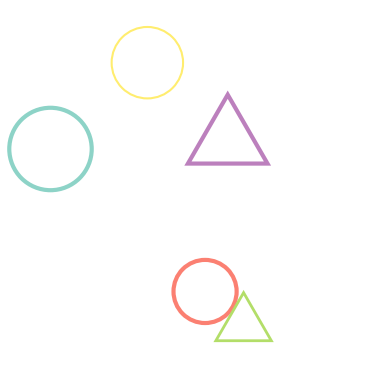[{"shape": "circle", "thickness": 3, "radius": 0.54, "center": [0.131, 0.613]}, {"shape": "circle", "thickness": 3, "radius": 0.41, "center": [0.533, 0.243]}, {"shape": "triangle", "thickness": 2, "radius": 0.42, "center": [0.633, 0.157]}, {"shape": "triangle", "thickness": 3, "radius": 0.6, "center": [0.591, 0.635]}, {"shape": "circle", "thickness": 1.5, "radius": 0.46, "center": [0.383, 0.837]}]